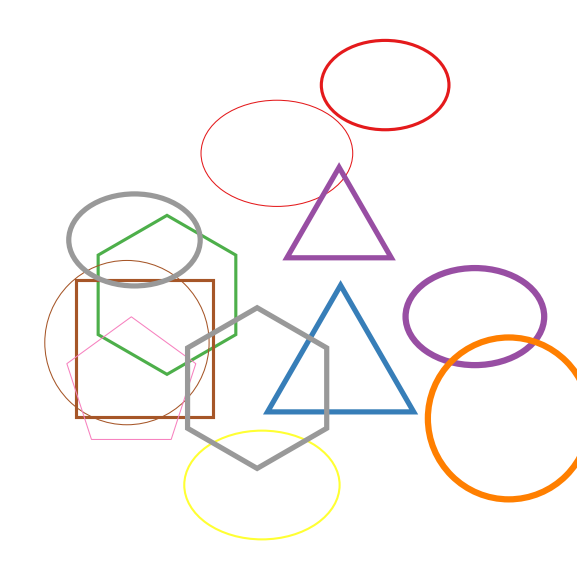[{"shape": "oval", "thickness": 0.5, "radius": 0.66, "center": [0.479, 0.734]}, {"shape": "oval", "thickness": 1.5, "radius": 0.55, "center": [0.667, 0.852]}, {"shape": "triangle", "thickness": 2.5, "radius": 0.73, "center": [0.59, 0.359]}, {"shape": "hexagon", "thickness": 1.5, "radius": 0.69, "center": [0.289, 0.489]}, {"shape": "triangle", "thickness": 2.5, "radius": 0.52, "center": [0.587, 0.605]}, {"shape": "oval", "thickness": 3, "radius": 0.6, "center": [0.822, 0.451]}, {"shape": "circle", "thickness": 3, "radius": 0.7, "center": [0.881, 0.275]}, {"shape": "oval", "thickness": 1, "radius": 0.67, "center": [0.454, 0.159]}, {"shape": "circle", "thickness": 0.5, "radius": 0.71, "center": [0.22, 0.406]}, {"shape": "square", "thickness": 1.5, "radius": 0.59, "center": [0.25, 0.395]}, {"shape": "pentagon", "thickness": 0.5, "radius": 0.59, "center": [0.227, 0.333]}, {"shape": "hexagon", "thickness": 2.5, "radius": 0.7, "center": [0.445, 0.327]}, {"shape": "oval", "thickness": 2.5, "radius": 0.57, "center": [0.233, 0.584]}]